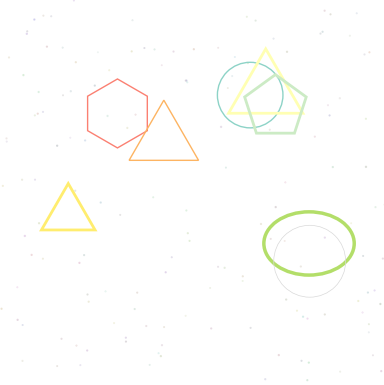[{"shape": "circle", "thickness": 1, "radius": 0.43, "center": [0.65, 0.753]}, {"shape": "triangle", "thickness": 2, "radius": 0.56, "center": [0.69, 0.762]}, {"shape": "hexagon", "thickness": 1, "radius": 0.45, "center": [0.305, 0.705]}, {"shape": "triangle", "thickness": 1, "radius": 0.52, "center": [0.426, 0.636]}, {"shape": "oval", "thickness": 2.5, "radius": 0.59, "center": [0.803, 0.368]}, {"shape": "circle", "thickness": 0.5, "radius": 0.47, "center": [0.804, 0.321]}, {"shape": "pentagon", "thickness": 2, "radius": 0.42, "center": [0.715, 0.722]}, {"shape": "triangle", "thickness": 2, "radius": 0.4, "center": [0.177, 0.443]}]